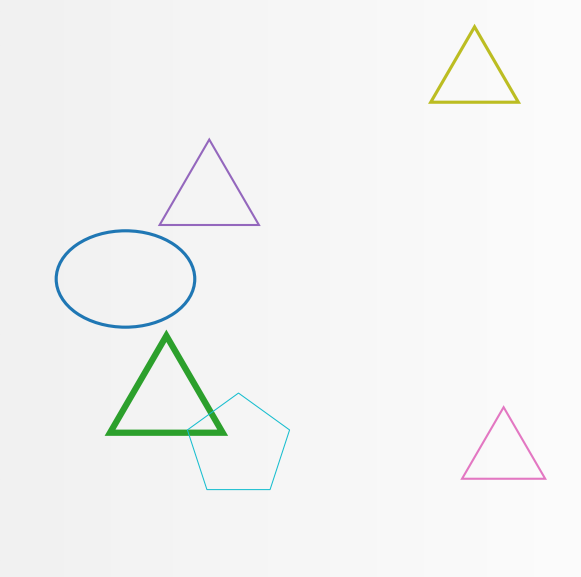[{"shape": "oval", "thickness": 1.5, "radius": 0.6, "center": [0.216, 0.516]}, {"shape": "triangle", "thickness": 3, "radius": 0.56, "center": [0.286, 0.306]}, {"shape": "triangle", "thickness": 1, "radius": 0.49, "center": [0.36, 0.659]}, {"shape": "triangle", "thickness": 1, "radius": 0.41, "center": [0.866, 0.211]}, {"shape": "triangle", "thickness": 1.5, "radius": 0.44, "center": [0.816, 0.866]}, {"shape": "pentagon", "thickness": 0.5, "radius": 0.46, "center": [0.41, 0.226]}]